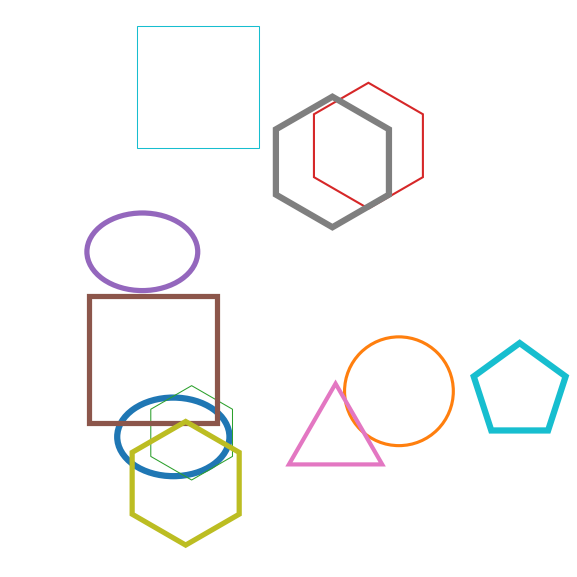[{"shape": "oval", "thickness": 3, "radius": 0.49, "center": [0.3, 0.243]}, {"shape": "circle", "thickness": 1.5, "radius": 0.47, "center": [0.691, 0.322]}, {"shape": "hexagon", "thickness": 0.5, "radius": 0.41, "center": [0.332, 0.25]}, {"shape": "hexagon", "thickness": 1, "radius": 0.54, "center": [0.638, 0.747]}, {"shape": "oval", "thickness": 2.5, "radius": 0.48, "center": [0.246, 0.563]}, {"shape": "square", "thickness": 2.5, "radius": 0.55, "center": [0.265, 0.376]}, {"shape": "triangle", "thickness": 2, "radius": 0.47, "center": [0.581, 0.242]}, {"shape": "hexagon", "thickness": 3, "radius": 0.57, "center": [0.576, 0.719]}, {"shape": "hexagon", "thickness": 2.5, "radius": 0.54, "center": [0.322, 0.162]}, {"shape": "pentagon", "thickness": 3, "radius": 0.42, "center": [0.9, 0.321]}, {"shape": "square", "thickness": 0.5, "radius": 0.53, "center": [0.342, 0.849]}]